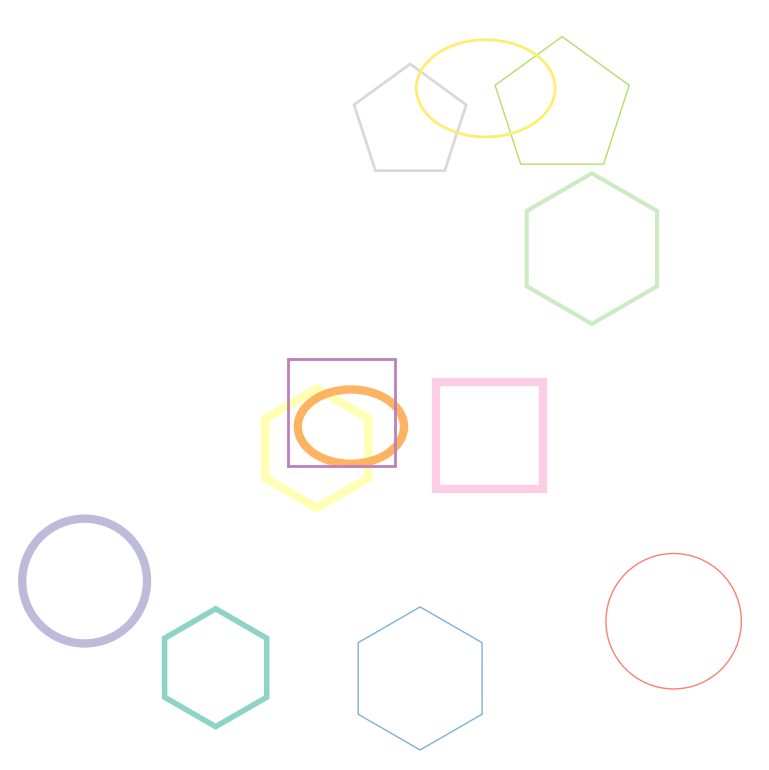[{"shape": "hexagon", "thickness": 2, "radius": 0.38, "center": [0.28, 0.133]}, {"shape": "hexagon", "thickness": 3, "radius": 0.39, "center": [0.411, 0.418]}, {"shape": "circle", "thickness": 3, "radius": 0.41, "center": [0.11, 0.245]}, {"shape": "circle", "thickness": 0.5, "radius": 0.44, "center": [0.875, 0.193]}, {"shape": "hexagon", "thickness": 0.5, "radius": 0.46, "center": [0.546, 0.119]}, {"shape": "oval", "thickness": 3, "radius": 0.34, "center": [0.456, 0.446]}, {"shape": "pentagon", "thickness": 0.5, "radius": 0.46, "center": [0.73, 0.861]}, {"shape": "square", "thickness": 3, "radius": 0.35, "center": [0.636, 0.434]}, {"shape": "pentagon", "thickness": 1, "radius": 0.38, "center": [0.533, 0.84]}, {"shape": "square", "thickness": 1, "radius": 0.35, "center": [0.444, 0.464]}, {"shape": "hexagon", "thickness": 1.5, "radius": 0.49, "center": [0.769, 0.677]}, {"shape": "oval", "thickness": 1, "radius": 0.45, "center": [0.631, 0.885]}]